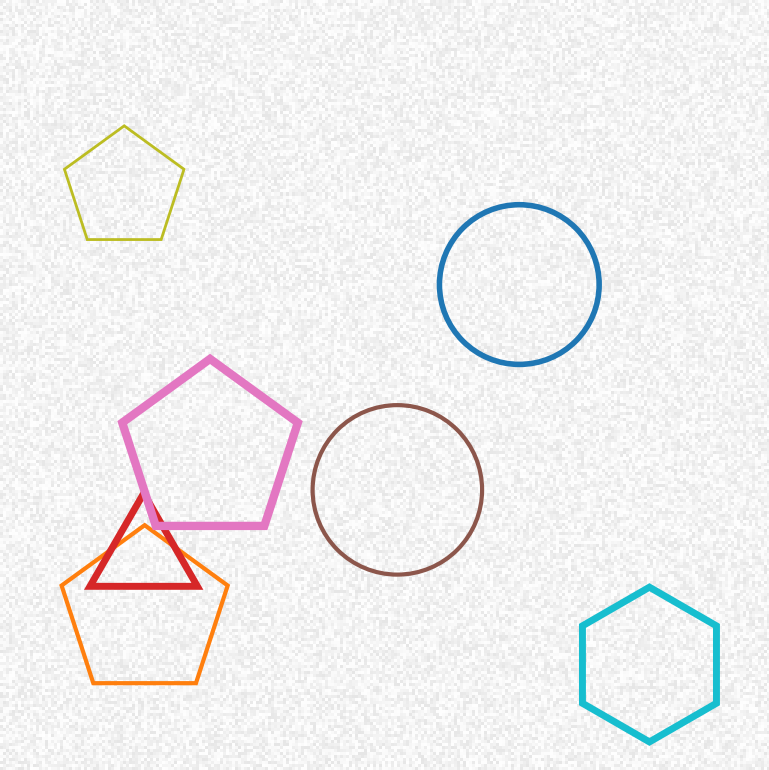[{"shape": "circle", "thickness": 2, "radius": 0.52, "center": [0.674, 0.63]}, {"shape": "pentagon", "thickness": 1.5, "radius": 0.57, "center": [0.188, 0.205]}, {"shape": "triangle", "thickness": 2.5, "radius": 0.4, "center": [0.187, 0.279]}, {"shape": "circle", "thickness": 1.5, "radius": 0.55, "center": [0.516, 0.364]}, {"shape": "pentagon", "thickness": 3, "radius": 0.6, "center": [0.273, 0.414]}, {"shape": "pentagon", "thickness": 1, "radius": 0.41, "center": [0.161, 0.755]}, {"shape": "hexagon", "thickness": 2.5, "radius": 0.5, "center": [0.843, 0.137]}]